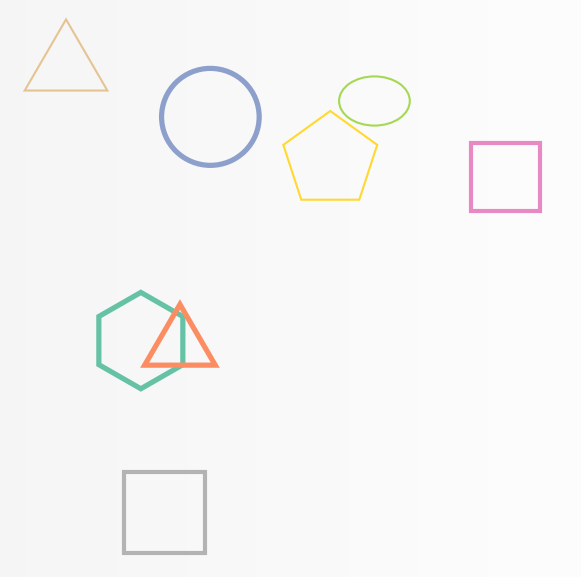[{"shape": "hexagon", "thickness": 2.5, "radius": 0.42, "center": [0.242, 0.409]}, {"shape": "triangle", "thickness": 2.5, "radius": 0.35, "center": [0.31, 0.402]}, {"shape": "circle", "thickness": 2.5, "radius": 0.42, "center": [0.362, 0.797]}, {"shape": "square", "thickness": 2, "radius": 0.29, "center": [0.87, 0.693]}, {"shape": "oval", "thickness": 1, "radius": 0.3, "center": [0.644, 0.824]}, {"shape": "pentagon", "thickness": 1, "radius": 0.42, "center": [0.568, 0.722]}, {"shape": "triangle", "thickness": 1, "radius": 0.41, "center": [0.114, 0.883]}, {"shape": "square", "thickness": 2, "radius": 0.35, "center": [0.282, 0.112]}]